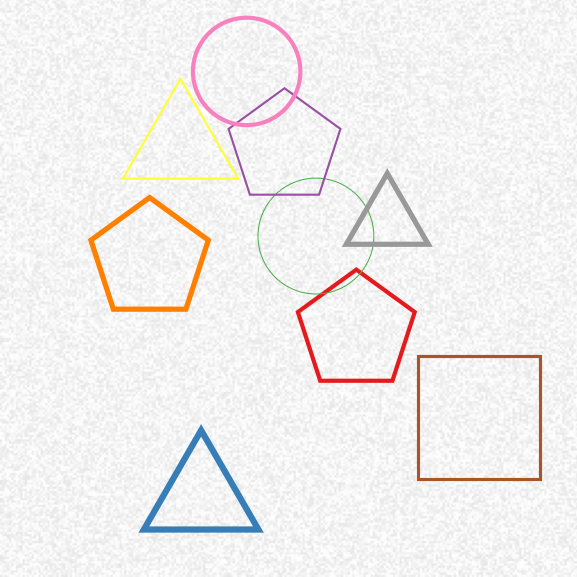[{"shape": "pentagon", "thickness": 2, "radius": 0.53, "center": [0.617, 0.426]}, {"shape": "triangle", "thickness": 3, "radius": 0.57, "center": [0.348, 0.139]}, {"shape": "circle", "thickness": 0.5, "radius": 0.5, "center": [0.547, 0.59]}, {"shape": "pentagon", "thickness": 1, "radius": 0.51, "center": [0.493, 0.744]}, {"shape": "pentagon", "thickness": 2.5, "radius": 0.53, "center": [0.259, 0.55]}, {"shape": "triangle", "thickness": 1, "radius": 0.58, "center": [0.313, 0.747]}, {"shape": "square", "thickness": 1.5, "radius": 0.53, "center": [0.83, 0.276]}, {"shape": "circle", "thickness": 2, "radius": 0.47, "center": [0.427, 0.875]}, {"shape": "triangle", "thickness": 2.5, "radius": 0.41, "center": [0.671, 0.617]}]